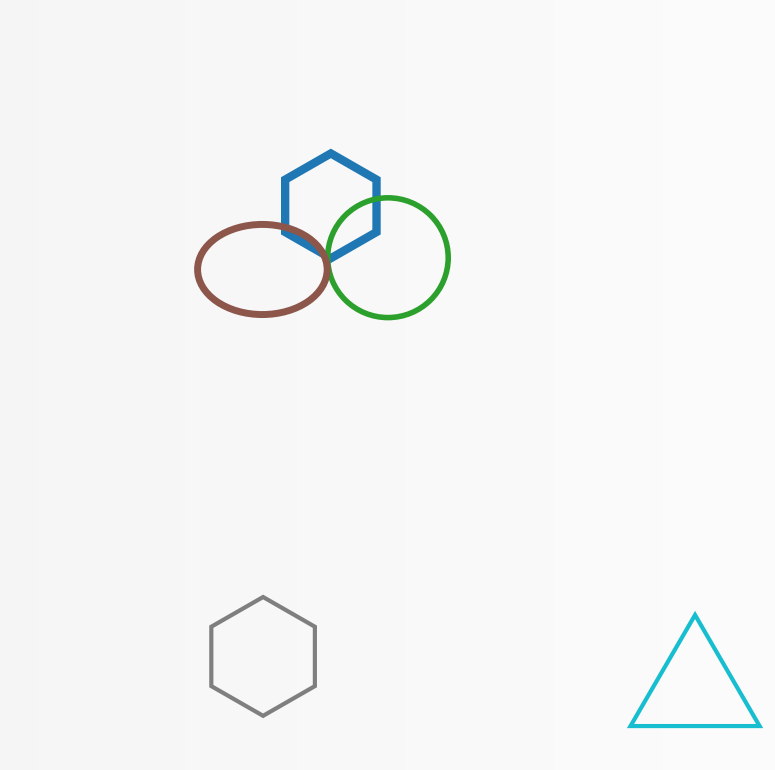[{"shape": "hexagon", "thickness": 3, "radius": 0.34, "center": [0.427, 0.733]}, {"shape": "circle", "thickness": 2, "radius": 0.39, "center": [0.501, 0.665]}, {"shape": "oval", "thickness": 2.5, "radius": 0.42, "center": [0.339, 0.65]}, {"shape": "hexagon", "thickness": 1.5, "radius": 0.39, "center": [0.339, 0.148]}, {"shape": "triangle", "thickness": 1.5, "radius": 0.48, "center": [0.897, 0.105]}]